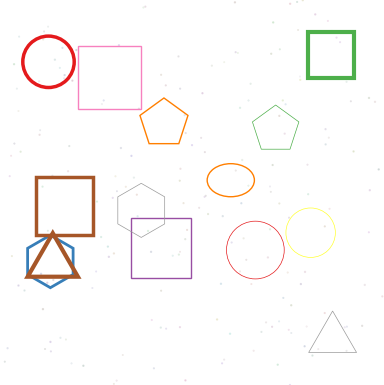[{"shape": "circle", "thickness": 0.5, "radius": 0.37, "center": [0.663, 0.351]}, {"shape": "circle", "thickness": 2.5, "radius": 0.33, "center": [0.126, 0.839]}, {"shape": "hexagon", "thickness": 2, "radius": 0.34, "center": [0.131, 0.321]}, {"shape": "pentagon", "thickness": 0.5, "radius": 0.32, "center": [0.716, 0.664]}, {"shape": "square", "thickness": 3, "radius": 0.3, "center": [0.86, 0.856]}, {"shape": "square", "thickness": 1, "radius": 0.39, "center": [0.417, 0.357]}, {"shape": "pentagon", "thickness": 1, "radius": 0.33, "center": [0.426, 0.68]}, {"shape": "oval", "thickness": 1, "radius": 0.31, "center": [0.599, 0.532]}, {"shape": "circle", "thickness": 0.5, "radius": 0.32, "center": [0.807, 0.396]}, {"shape": "square", "thickness": 2.5, "radius": 0.37, "center": [0.167, 0.465]}, {"shape": "triangle", "thickness": 3, "radius": 0.38, "center": [0.137, 0.319]}, {"shape": "square", "thickness": 1, "radius": 0.41, "center": [0.284, 0.798]}, {"shape": "triangle", "thickness": 0.5, "radius": 0.36, "center": [0.864, 0.12]}, {"shape": "hexagon", "thickness": 0.5, "radius": 0.35, "center": [0.367, 0.454]}]